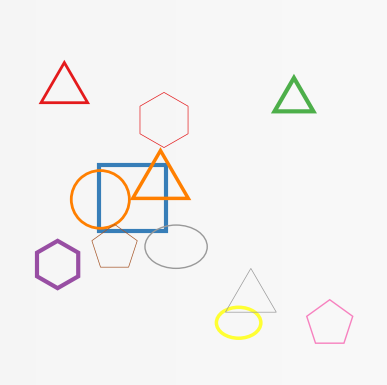[{"shape": "triangle", "thickness": 2, "radius": 0.35, "center": [0.166, 0.768]}, {"shape": "hexagon", "thickness": 0.5, "radius": 0.36, "center": [0.423, 0.688]}, {"shape": "square", "thickness": 3, "radius": 0.43, "center": [0.342, 0.487]}, {"shape": "triangle", "thickness": 3, "radius": 0.29, "center": [0.759, 0.74]}, {"shape": "hexagon", "thickness": 3, "radius": 0.31, "center": [0.149, 0.313]}, {"shape": "circle", "thickness": 2, "radius": 0.37, "center": [0.259, 0.482]}, {"shape": "triangle", "thickness": 2.5, "radius": 0.41, "center": [0.414, 0.526]}, {"shape": "oval", "thickness": 2.5, "radius": 0.29, "center": [0.616, 0.162]}, {"shape": "pentagon", "thickness": 0.5, "radius": 0.31, "center": [0.296, 0.356]}, {"shape": "pentagon", "thickness": 1, "radius": 0.31, "center": [0.851, 0.159]}, {"shape": "triangle", "thickness": 0.5, "radius": 0.38, "center": [0.647, 0.227]}, {"shape": "oval", "thickness": 1, "radius": 0.4, "center": [0.454, 0.359]}]